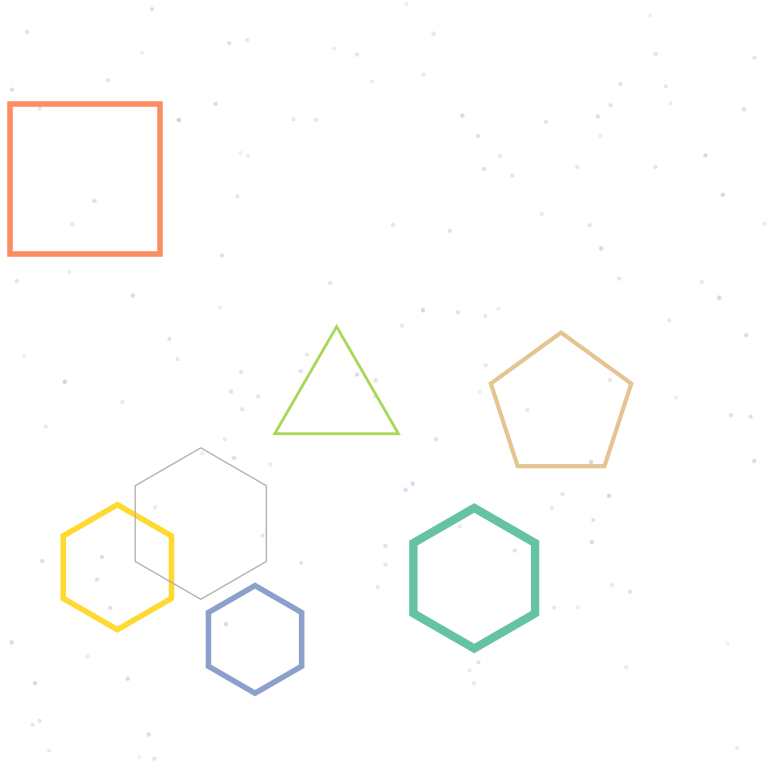[{"shape": "hexagon", "thickness": 3, "radius": 0.46, "center": [0.616, 0.249]}, {"shape": "square", "thickness": 2, "radius": 0.49, "center": [0.11, 0.767]}, {"shape": "hexagon", "thickness": 2, "radius": 0.35, "center": [0.331, 0.17]}, {"shape": "triangle", "thickness": 1, "radius": 0.46, "center": [0.437, 0.483]}, {"shape": "hexagon", "thickness": 2, "radius": 0.41, "center": [0.152, 0.263]}, {"shape": "pentagon", "thickness": 1.5, "radius": 0.48, "center": [0.729, 0.472]}, {"shape": "hexagon", "thickness": 0.5, "radius": 0.49, "center": [0.261, 0.32]}]